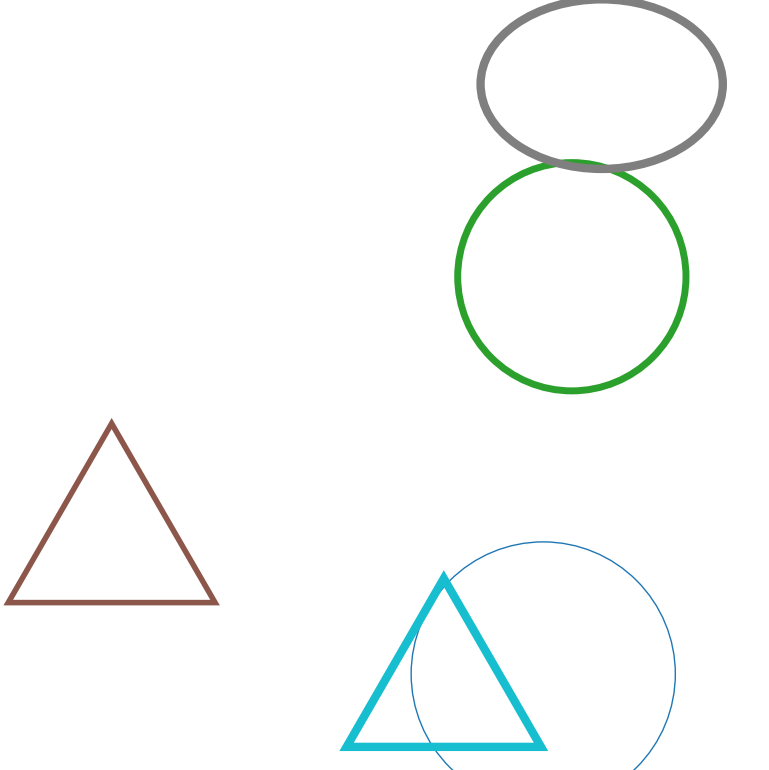[{"shape": "circle", "thickness": 0.5, "radius": 0.86, "center": [0.706, 0.125]}, {"shape": "circle", "thickness": 2.5, "radius": 0.74, "center": [0.743, 0.641]}, {"shape": "triangle", "thickness": 2, "radius": 0.78, "center": [0.145, 0.295]}, {"shape": "oval", "thickness": 3, "radius": 0.79, "center": [0.781, 0.891]}, {"shape": "triangle", "thickness": 3, "radius": 0.73, "center": [0.576, 0.103]}]